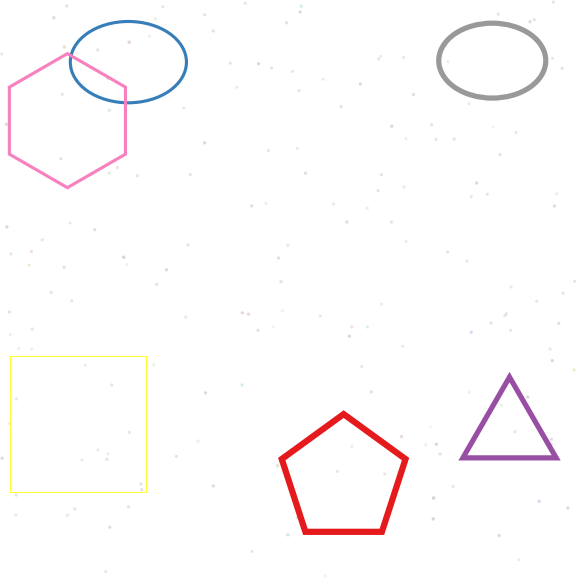[{"shape": "pentagon", "thickness": 3, "radius": 0.56, "center": [0.595, 0.169]}, {"shape": "oval", "thickness": 1.5, "radius": 0.5, "center": [0.222, 0.892]}, {"shape": "triangle", "thickness": 2.5, "radius": 0.47, "center": [0.882, 0.253]}, {"shape": "square", "thickness": 0.5, "radius": 0.59, "center": [0.135, 0.264]}, {"shape": "hexagon", "thickness": 1.5, "radius": 0.58, "center": [0.117, 0.79]}, {"shape": "oval", "thickness": 2.5, "radius": 0.46, "center": [0.852, 0.894]}]